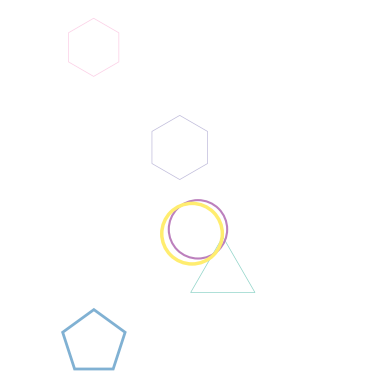[{"shape": "triangle", "thickness": 0.5, "radius": 0.48, "center": [0.579, 0.288]}, {"shape": "hexagon", "thickness": 0.5, "radius": 0.42, "center": [0.467, 0.617]}, {"shape": "pentagon", "thickness": 2, "radius": 0.43, "center": [0.244, 0.111]}, {"shape": "hexagon", "thickness": 0.5, "radius": 0.38, "center": [0.243, 0.877]}, {"shape": "circle", "thickness": 1.5, "radius": 0.38, "center": [0.514, 0.404]}, {"shape": "circle", "thickness": 2.5, "radius": 0.39, "center": [0.499, 0.393]}]